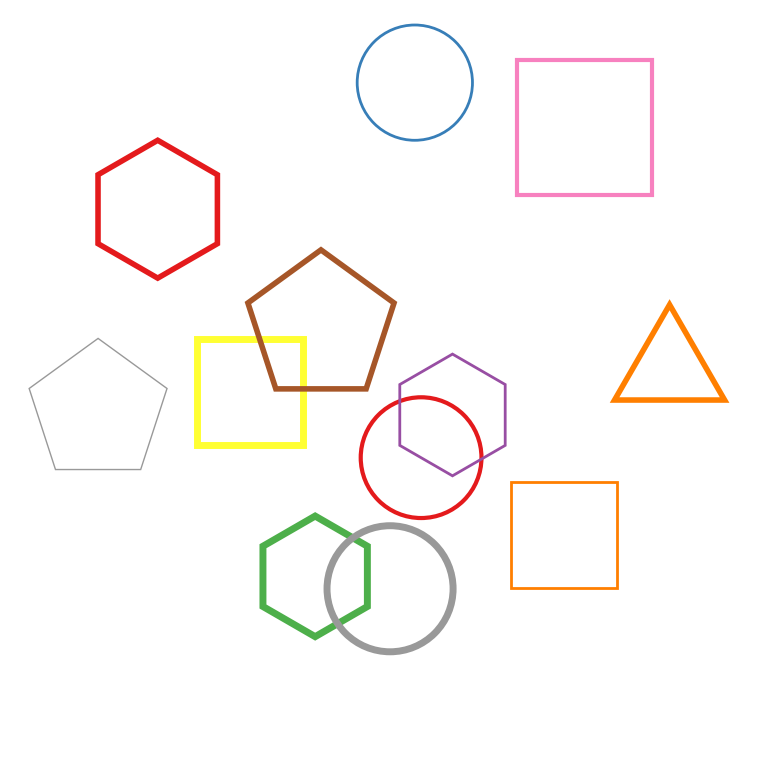[{"shape": "circle", "thickness": 1.5, "radius": 0.39, "center": [0.547, 0.406]}, {"shape": "hexagon", "thickness": 2, "radius": 0.45, "center": [0.205, 0.728]}, {"shape": "circle", "thickness": 1, "radius": 0.37, "center": [0.539, 0.893]}, {"shape": "hexagon", "thickness": 2.5, "radius": 0.39, "center": [0.409, 0.251]}, {"shape": "hexagon", "thickness": 1, "radius": 0.4, "center": [0.588, 0.461]}, {"shape": "triangle", "thickness": 2, "radius": 0.41, "center": [0.87, 0.522]}, {"shape": "square", "thickness": 1, "radius": 0.34, "center": [0.732, 0.305]}, {"shape": "square", "thickness": 2.5, "radius": 0.34, "center": [0.324, 0.49]}, {"shape": "pentagon", "thickness": 2, "radius": 0.5, "center": [0.417, 0.576]}, {"shape": "square", "thickness": 1.5, "radius": 0.44, "center": [0.759, 0.834]}, {"shape": "circle", "thickness": 2.5, "radius": 0.41, "center": [0.507, 0.235]}, {"shape": "pentagon", "thickness": 0.5, "radius": 0.47, "center": [0.127, 0.466]}]